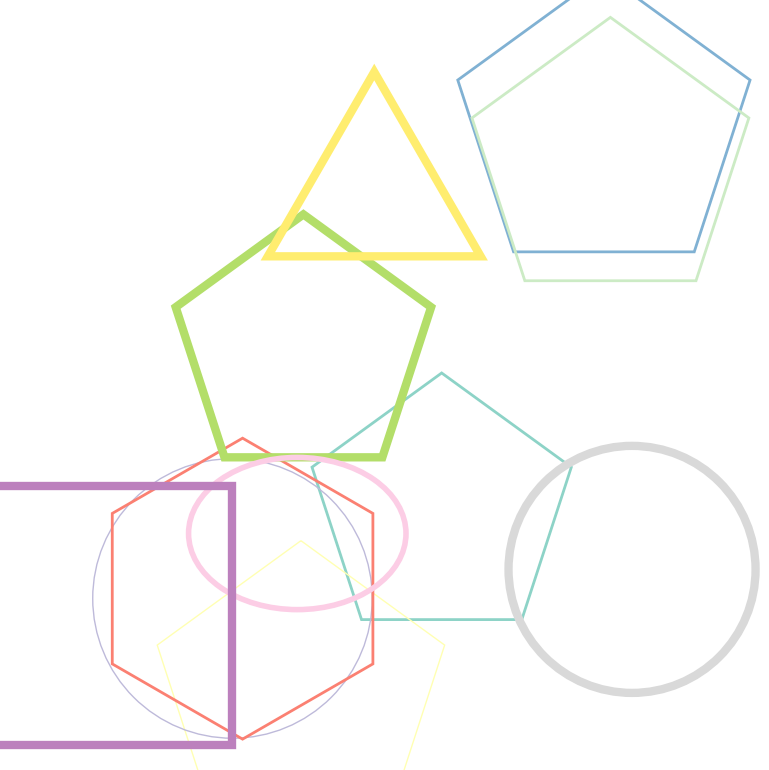[{"shape": "pentagon", "thickness": 1, "radius": 0.89, "center": [0.574, 0.339]}, {"shape": "pentagon", "thickness": 0.5, "radius": 0.98, "center": [0.391, 0.102]}, {"shape": "circle", "thickness": 0.5, "radius": 0.91, "center": [0.302, 0.223]}, {"shape": "hexagon", "thickness": 1, "radius": 0.98, "center": [0.315, 0.236]}, {"shape": "pentagon", "thickness": 1, "radius": 1.0, "center": [0.784, 0.834]}, {"shape": "pentagon", "thickness": 3, "radius": 0.87, "center": [0.394, 0.547]}, {"shape": "oval", "thickness": 2, "radius": 0.71, "center": [0.386, 0.307]}, {"shape": "circle", "thickness": 3, "radius": 0.8, "center": [0.821, 0.261]}, {"shape": "square", "thickness": 3, "radius": 0.84, "center": [0.133, 0.2]}, {"shape": "pentagon", "thickness": 1, "radius": 0.95, "center": [0.793, 0.788]}, {"shape": "triangle", "thickness": 3, "radius": 0.8, "center": [0.486, 0.747]}]